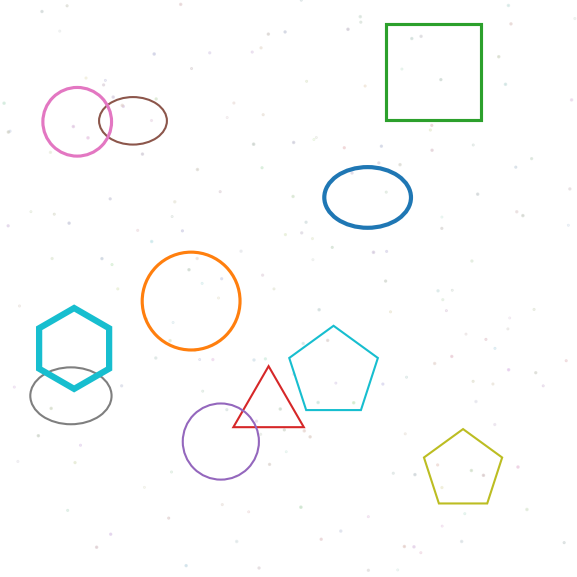[{"shape": "oval", "thickness": 2, "radius": 0.38, "center": [0.637, 0.657]}, {"shape": "circle", "thickness": 1.5, "radius": 0.42, "center": [0.331, 0.478]}, {"shape": "square", "thickness": 1.5, "radius": 0.41, "center": [0.751, 0.874]}, {"shape": "triangle", "thickness": 1, "radius": 0.35, "center": [0.465, 0.295]}, {"shape": "circle", "thickness": 1, "radius": 0.33, "center": [0.382, 0.235]}, {"shape": "oval", "thickness": 1, "radius": 0.29, "center": [0.23, 0.79]}, {"shape": "circle", "thickness": 1.5, "radius": 0.3, "center": [0.134, 0.788]}, {"shape": "oval", "thickness": 1, "radius": 0.35, "center": [0.123, 0.314]}, {"shape": "pentagon", "thickness": 1, "radius": 0.36, "center": [0.802, 0.185]}, {"shape": "pentagon", "thickness": 1, "radius": 0.4, "center": [0.578, 0.354]}, {"shape": "hexagon", "thickness": 3, "radius": 0.35, "center": [0.128, 0.396]}]